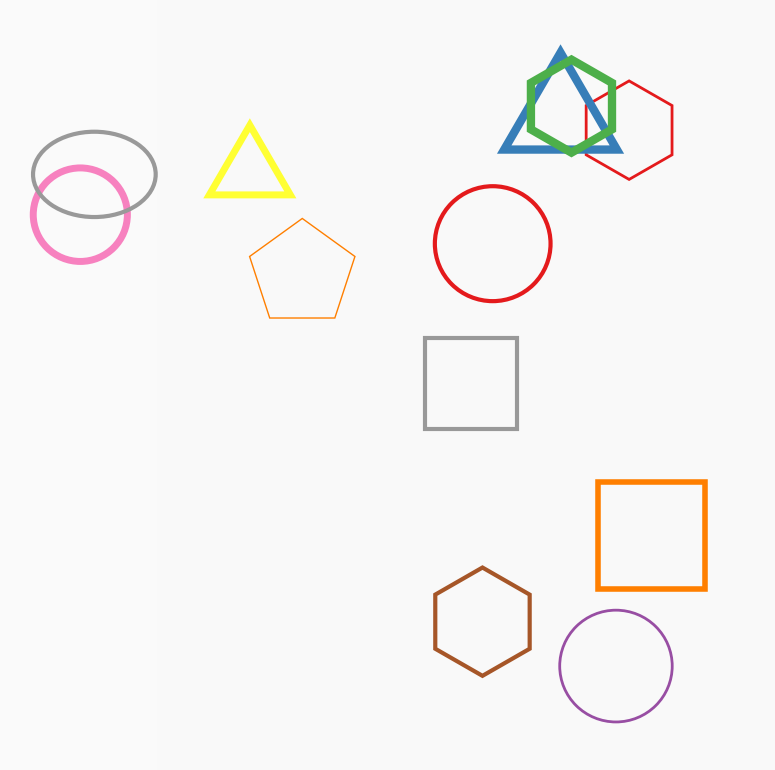[{"shape": "hexagon", "thickness": 1, "radius": 0.32, "center": [0.812, 0.831]}, {"shape": "circle", "thickness": 1.5, "radius": 0.37, "center": [0.636, 0.684]}, {"shape": "triangle", "thickness": 3, "radius": 0.42, "center": [0.723, 0.848]}, {"shape": "hexagon", "thickness": 3, "radius": 0.3, "center": [0.737, 0.862]}, {"shape": "circle", "thickness": 1, "radius": 0.36, "center": [0.795, 0.135]}, {"shape": "square", "thickness": 2, "radius": 0.35, "center": [0.841, 0.305]}, {"shape": "pentagon", "thickness": 0.5, "radius": 0.36, "center": [0.39, 0.645]}, {"shape": "triangle", "thickness": 2.5, "radius": 0.3, "center": [0.322, 0.777]}, {"shape": "hexagon", "thickness": 1.5, "radius": 0.35, "center": [0.623, 0.193]}, {"shape": "circle", "thickness": 2.5, "radius": 0.3, "center": [0.104, 0.721]}, {"shape": "oval", "thickness": 1.5, "radius": 0.4, "center": [0.122, 0.774]}, {"shape": "square", "thickness": 1.5, "radius": 0.29, "center": [0.608, 0.502]}]